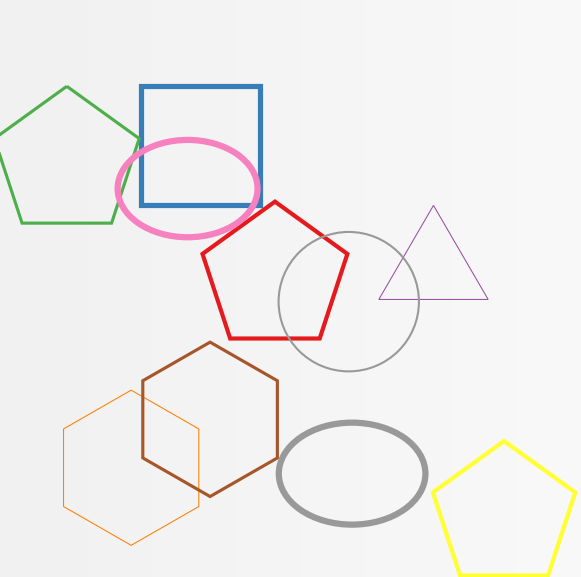[{"shape": "pentagon", "thickness": 2, "radius": 0.66, "center": [0.473, 0.519]}, {"shape": "square", "thickness": 2.5, "radius": 0.51, "center": [0.345, 0.748]}, {"shape": "pentagon", "thickness": 1.5, "radius": 0.65, "center": [0.115, 0.719]}, {"shape": "triangle", "thickness": 0.5, "radius": 0.54, "center": [0.746, 0.535]}, {"shape": "hexagon", "thickness": 0.5, "radius": 0.67, "center": [0.226, 0.189]}, {"shape": "pentagon", "thickness": 2, "radius": 0.64, "center": [0.867, 0.107]}, {"shape": "hexagon", "thickness": 1.5, "radius": 0.67, "center": [0.361, 0.273]}, {"shape": "oval", "thickness": 3, "radius": 0.6, "center": [0.323, 0.673]}, {"shape": "oval", "thickness": 3, "radius": 0.63, "center": [0.606, 0.179]}, {"shape": "circle", "thickness": 1, "radius": 0.6, "center": [0.6, 0.477]}]